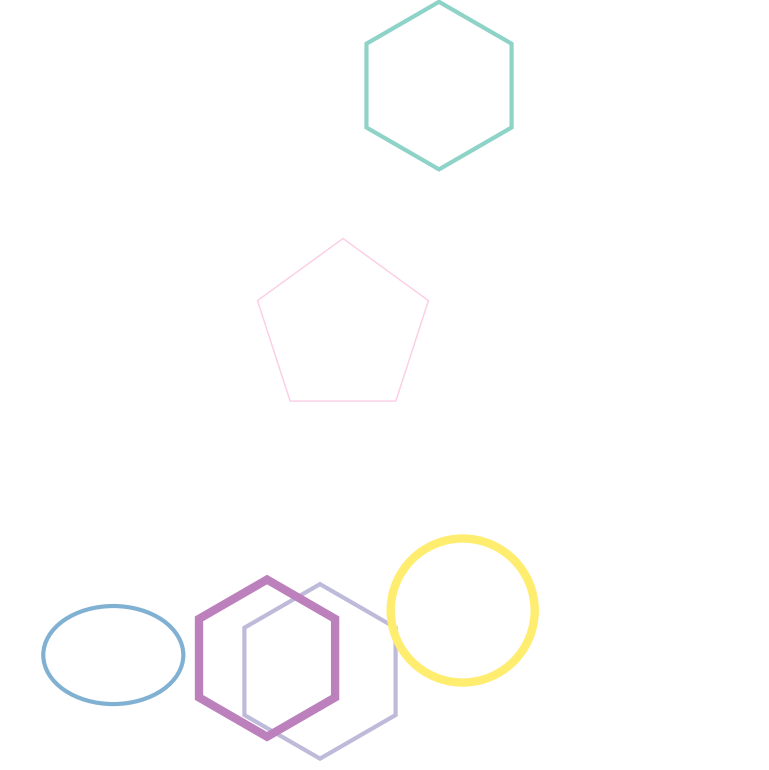[{"shape": "hexagon", "thickness": 1.5, "radius": 0.54, "center": [0.57, 0.889]}, {"shape": "hexagon", "thickness": 1.5, "radius": 0.57, "center": [0.416, 0.128]}, {"shape": "oval", "thickness": 1.5, "radius": 0.45, "center": [0.147, 0.149]}, {"shape": "pentagon", "thickness": 0.5, "radius": 0.58, "center": [0.445, 0.574]}, {"shape": "hexagon", "thickness": 3, "radius": 0.51, "center": [0.347, 0.145]}, {"shape": "circle", "thickness": 3, "radius": 0.47, "center": [0.601, 0.207]}]